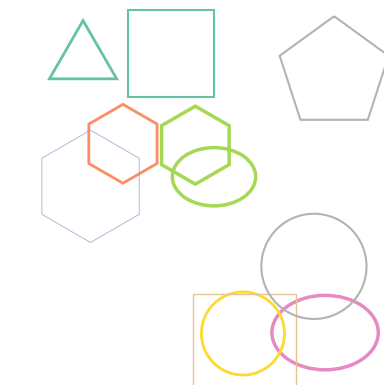[{"shape": "square", "thickness": 1.5, "radius": 0.56, "center": [0.444, 0.861]}, {"shape": "triangle", "thickness": 2, "radius": 0.5, "center": [0.216, 0.846]}, {"shape": "hexagon", "thickness": 2, "radius": 0.51, "center": [0.319, 0.627]}, {"shape": "hexagon", "thickness": 0.5, "radius": 0.73, "center": [0.235, 0.516]}, {"shape": "oval", "thickness": 2.5, "radius": 0.69, "center": [0.844, 0.136]}, {"shape": "oval", "thickness": 2.5, "radius": 0.54, "center": [0.556, 0.541]}, {"shape": "hexagon", "thickness": 2.5, "radius": 0.51, "center": [0.507, 0.623]}, {"shape": "circle", "thickness": 2, "radius": 0.54, "center": [0.631, 0.134]}, {"shape": "square", "thickness": 1, "radius": 0.67, "center": [0.635, 0.103]}, {"shape": "circle", "thickness": 1.5, "radius": 0.68, "center": [0.815, 0.308]}, {"shape": "pentagon", "thickness": 1.5, "radius": 0.74, "center": [0.868, 0.809]}]